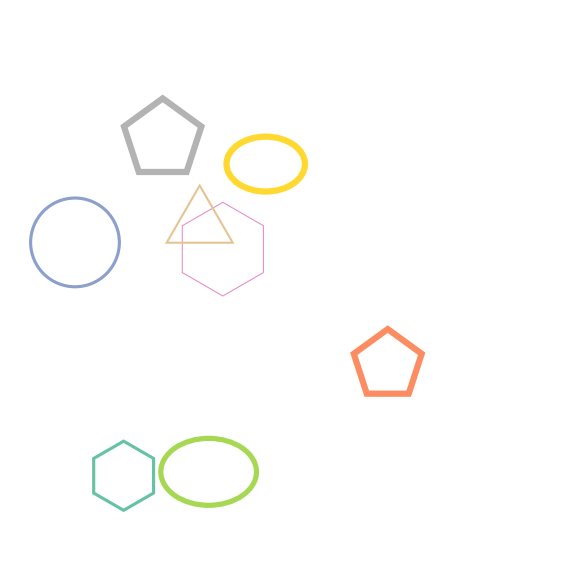[{"shape": "hexagon", "thickness": 1.5, "radius": 0.3, "center": [0.214, 0.175]}, {"shape": "pentagon", "thickness": 3, "radius": 0.31, "center": [0.671, 0.367]}, {"shape": "circle", "thickness": 1.5, "radius": 0.38, "center": [0.13, 0.579]}, {"shape": "hexagon", "thickness": 0.5, "radius": 0.41, "center": [0.386, 0.568]}, {"shape": "oval", "thickness": 2.5, "radius": 0.41, "center": [0.361, 0.182]}, {"shape": "oval", "thickness": 3, "radius": 0.34, "center": [0.46, 0.715]}, {"shape": "triangle", "thickness": 1, "radius": 0.33, "center": [0.346, 0.612]}, {"shape": "pentagon", "thickness": 3, "radius": 0.35, "center": [0.282, 0.758]}]